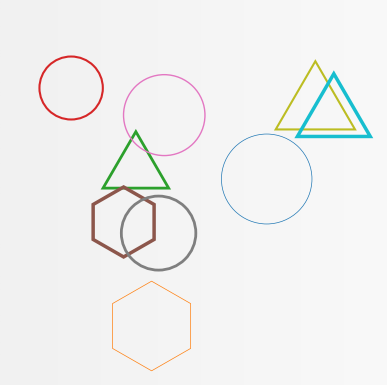[{"shape": "circle", "thickness": 0.5, "radius": 0.58, "center": [0.688, 0.535]}, {"shape": "hexagon", "thickness": 0.5, "radius": 0.58, "center": [0.391, 0.153]}, {"shape": "triangle", "thickness": 2, "radius": 0.49, "center": [0.351, 0.56]}, {"shape": "circle", "thickness": 1.5, "radius": 0.41, "center": [0.184, 0.771]}, {"shape": "hexagon", "thickness": 2.5, "radius": 0.45, "center": [0.319, 0.423]}, {"shape": "circle", "thickness": 1, "radius": 0.53, "center": [0.424, 0.701]}, {"shape": "circle", "thickness": 2, "radius": 0.48, "center": [0.409, 0.395]}, {"shape": "triangle", "thickness": 1.5, "radius": 0.59, "center": [0.814, 0.723]}, {"shape": "triangle", "thickness": 2.5, "radius": 0.54, "center": [0.861, 0.7]}]